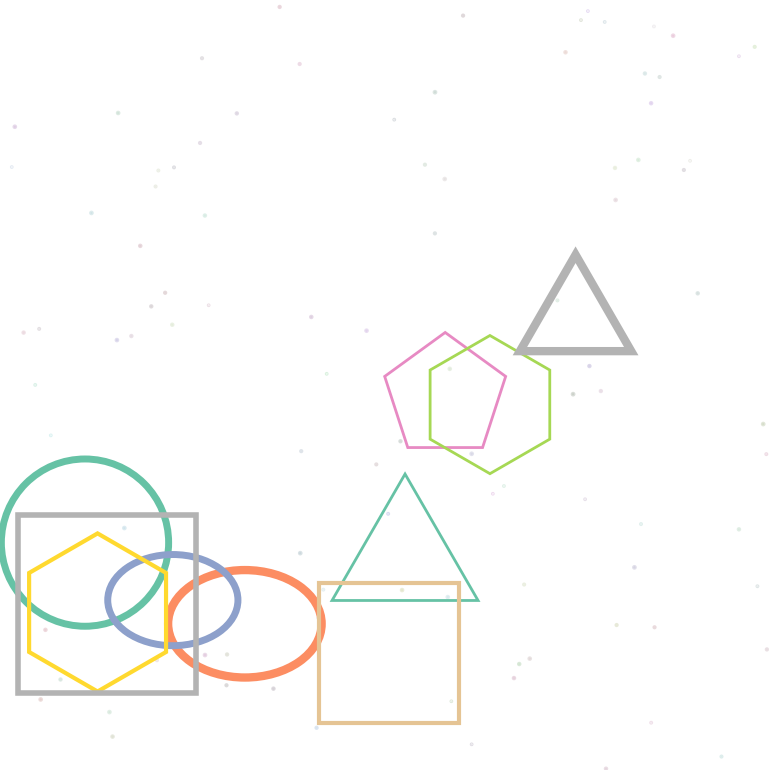[{"shape": "circle", "thickness": 2.5, "radius": 0.54, "center": [0.11, 0.295]}, {"shape": "triangle", "thickness": 1, "radius": 0.55, "center": [0.526, 0.275]}, {"shape": "oval", "thickness": 3, "radius": 0.5, "center": [0.318, 0.19]}, {"shape": "oval", "thickness": 2.5, "radius": 0.42, "center": [0.224, 0.221]}, {"shape": "pentagon", "thickness": 1, "radius": 0.41, "center": [0.578, 0.486]}, {"shape": "hexagon", "thickness": 1, "radius": 0.45, "center": [0.636, 0.475]}, {"shape": "hexagon", "thickness": 1.5, "radius": 0.51, "center": [0.127, 0.205]}, {"shape": "square", "thickness": 1.5, "radius": 0.45, "center": [0.505, 0.152]}, {"shape": "square", "thickness": 2, "radius": 0.58, "center": [0.139, 0.215]}, {"shape": "triangle", "thickness": 3, "radius": 0.42, "center": [0.747, 0.586]}]